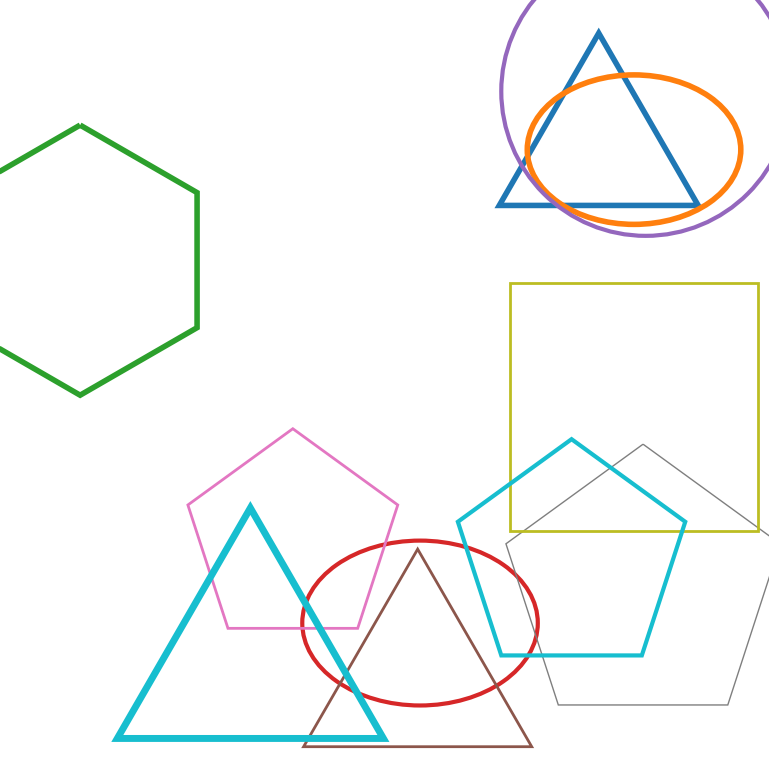[{"shape": "triangle", "thickness": 2, "radius": 0.75, "center": [0.778, 0.808]}, {"shape": "oval", "thickness": 2, "radius": 0.69, "center": [0.823, 0.806]}, {"shape": "hexagon", "thickness": 2, "radius": 0.88, "center": [0.104, 0.662]}, {"shape": "oval", "thickness": 1.5, "radius": 0.76, "center": [0.545, 0.191]}, {"shape": "circle", "thickness": 1.5, "radius": 0.94, "center": [0.839, 0.881]}, {"shape": "triangle", "thickness": 1, "radius": 0.86, "center": [0.542, 0.116]}, {"shape": "pentagon", "thickness": 1, "radius": 0.72, "center": [0.38, 0.3]}, {"shape": "pentagon", "thickness": 0.5, "radius": 0.94, "center": [0.835, 0.236]}, {"shape": "square", "thickness": 1, "radius": 0.81, "center": [0.823, 0.471]}, {"shape": "pentagon", "thickness": 1.5, "radius": 0.78, "center": [0.742, 0.274]}, {"shape": "triangle", "thickness": 2.5, "radius": 1.0, "center": [0.325, 0.141]}]